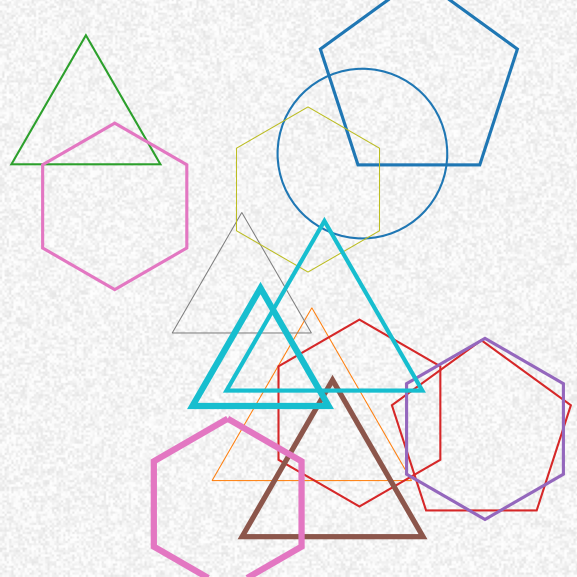[{"shape": "circle", "thickness": 1, "radius": 0.73, "center": [0.628, 0.733]}, {"shape": "pentagon", "thickness": 1.5, "radius": 0.9, "center": [0.725, 0.859]}, {"shape": "triangle", "thickness": 0.5, "radius": 1.0, "center": [0.54, 0.267]}, {"shape": "triangle", "thickness": 1, "radius": 0.74, "center": [0.149, 0.789]}, {"shape": "hexagon", "thickness": 1, "radius": 0.81, "center": [0.622, 0.284]}, {"shape": "pentagon", "thickness": 1, "radius": 0.81, "center": [0.834, 0.247]}, {"shape": "hexagon", "thickness": 1.5, "radius": 0.78, "center": [0.84, 0.256]}, {"shape": "triangle", "thickness": 2.5, "radius": 0.9, "center": [0.576, 0.16]}, {"shape": "hexagon", "thickness": 3, "radius": 0.74, "center": [0.394, 0.126]}, {"shape": "hexagon", "thickness": 1.5, "radius": 0.72, "center": [0.199, 0.642]}, {"shape": "triangle", "thickness": 0.5, "radius": 0.7, "center": [0.419, 0.492]}, {"shape": "hexagon", "thickness": 0.5, "radius": 0.71, "center": [0.533, 0.671]}, {"shape": "triangle", "thickness": 2, "radius": 0.98, "center": [0.562, 0.421]}, {"shape": "triangle", "thickness": 3, "radius": 0.68, "center": [0.451, 0.364]}]